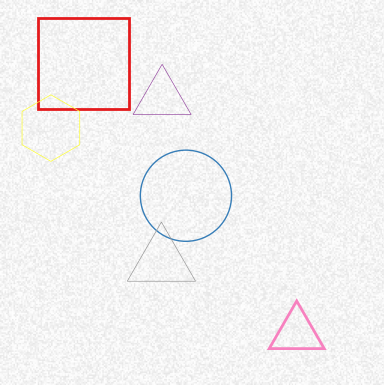[{"shape": "square", "thickness": 2, "radius": 0.59, "center": [0.218, 0.834]}, {"shape": "circle", "thickness": 1, "radius": 0.59, "center": [0.483, 0.492]}, {"shape": "triangle", "thickness": 0.5, "radius": 0.44, "center": [0.421, 0.746]}, {"shape": "hexagon", "thickness": 0.5, "radius": 0.43, "center": [0.132, 0.667]}, {"shape": "triangle", "thickness": 2, "radius": 0.41, "center": [0.771, 0.136]}, {"shape": "triangle", "thickness": 0.5, "radius": 0.51, "center": [0.419, 0.321]}]